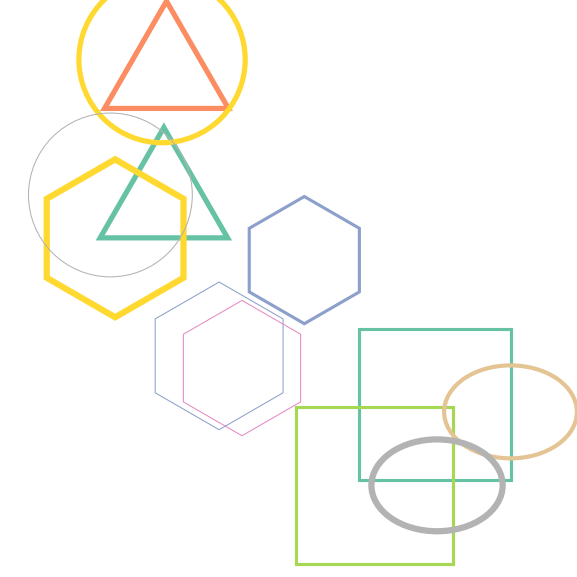[{"shape": "triangle", "thickness": 2.5, "radius": 0.64, "center": [0.284, 0.651]}, {"shape": "square", "thickness": 1.5, "radius": 0.66, "center": [0.753, 0.299]}, {"shape": "triangle", "thickness": 2.5, "radius": 0.62, "center": [0.288, 0.873]}, {"shape": "hexagon", "thickness": 0.5, "radius": 0.64, "center": [0.379, 0.383]}, {"shape": "hexagon", "thickness": 1.5, "radius": 0.55, "center": [0.527, 0.549]}, {"shape": "hexagon", "thickness": 0.5, "radius": 0.59, "center": [0.419, 0.362]}, {"shape": "square", "thickness": 1.5, "radius": 0.68, "center": [0.648, 0.158]}, {"shape": "hexagon", "thickness": 3, "radius": 0.68, "center": [0.199, 0.587]}, {"shape": "circle", "thickness": 2.5, "radius": 0.72, "center": [0.281, 0.896]}, {"shape": "oval", "thickness": 2, "radius": 0.57, "center": [0.884, 0.286]}, {"shape": "oval", "thickness": 3, "radius": 0.57, "center": [0.757, 0.159]}, {"shape": "circle", "thickness": 0.5, "radius": 0.71, "center": [0.191, 0.662]}]